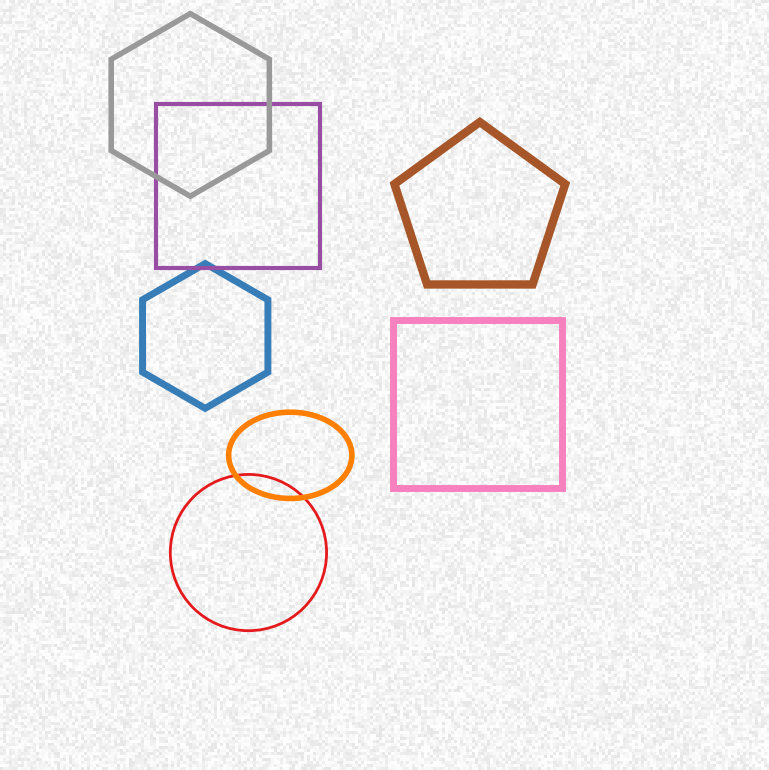[{"shape": "circle", "thickness": 1, "radius": 0.51, "center": [0.323, 0.282]}, {"shape": "hexagon", "thickness": 2.5, "radius": 0.47, "center": [0.267, 0.564]}, {"shape": "square", "thickness": 1.5, "radius": 0.53, "center": [0.309, 0.759]}, {"shape": "oval", "thickness": 2, "radius": 0.4, "center": [0.377, 0.409]}, {"shape": "pentagon", "thickness": 3, "radius": 0.58, "center": [0.623, 0.725]}, {"shape": "square", "thickness": 2.5, "radius": 0.55, "center": [0.62, 0.475]}, {"shape": "hexagon", "thickness": 2, "radius": 0.59, "center": [0.247, 0.864]}]